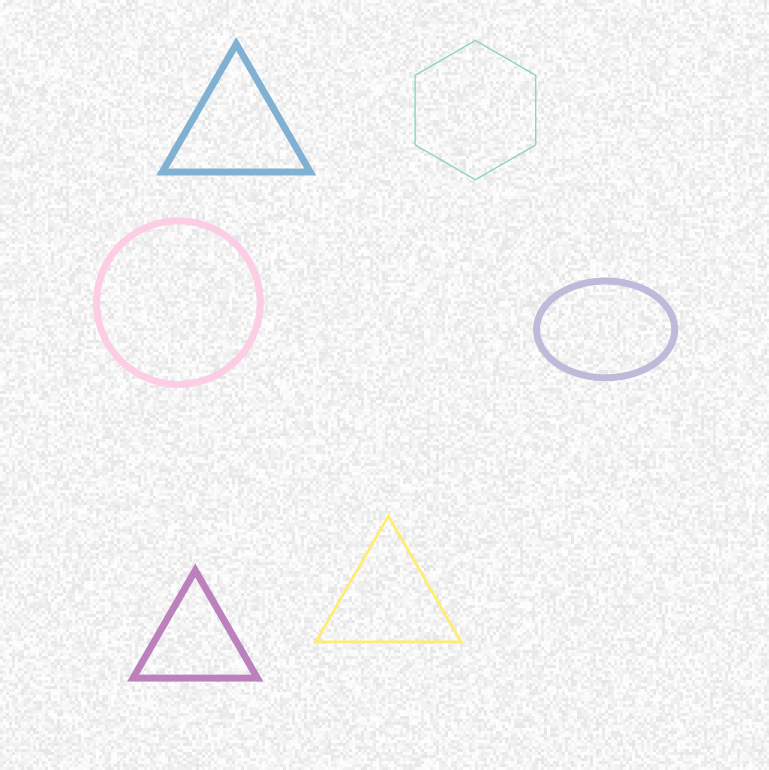[{"shape": "hexagon", "thickness": 0.5, "radius": 0.45, "center": [0.617, 0.857]}, {"shape": "oval", "thickness": 2.5, "radius": 0.45, "center": [0.787, 0.572]}, {"shape": "triangle", "thickness": 2.5, "radius": 0.55, "center": [0.307, 0.832]}, {"shape": "circle", "thickness": 2.5, "radius": 0.53, "center": [0.232, 0.607]}, {"shape": "triangle", "thickness": 2.5, "radius": 0.47, "center": [0.254, 0.166]}, {"shape": "triangle", "thickness": 1, "radius": 0.54, "center": [0.504, 0.221]}]